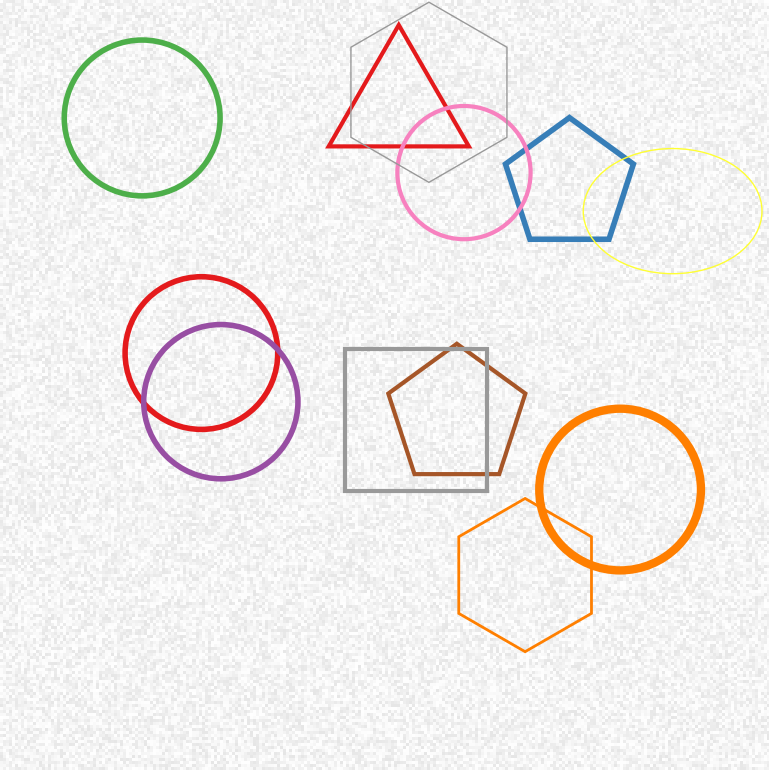[{"shape": "circle", "thickness": 2, "radius": 0.5, "center": [0.262, 0.541]}, {"shape": "triangle", "thickness": 1.5, "radius": 0.53, "center": [0.518, 0.862]}, {"shape": "pentagon", "thickness": 2, "radius": 0.44, "center": [0.74, 0.76]}, {"shape": "circle", "thickness": 2, "radius": 0.51, "center": [0.185, 0.847]}, {"shape": "circle", "thickness": 2, "radius": 0.5, "center": [0.287, 0.478]}, {"shape": "hexagon", "thickness": 1, "radius": 0.5, "center": [0.682, 0.253]}, {"shape": "circle", "thickness": 3, "radius": 0.53, "center": [0.805, 0.364]}, {"shape": "oval", "thickness": 0.5, "radius": 0.58, "center": [0.874, 0.726]}, {"shape": "pentagon", "thickness": 1.5, "radius": 0.47, "center": [0.593, 0.46]}, {"shape": "circle", "thickness": 1.5, "radius": 0.43, "center": [0.603, 0.776]}, {"shape": "hexagon", "thickness": 0.5, "radius": 0.58, "center": [0.557, 0.88]}, {"shape": "square", "thickness": 1.5, "radius": 0.46, "center": [0.54, 0.454]}]